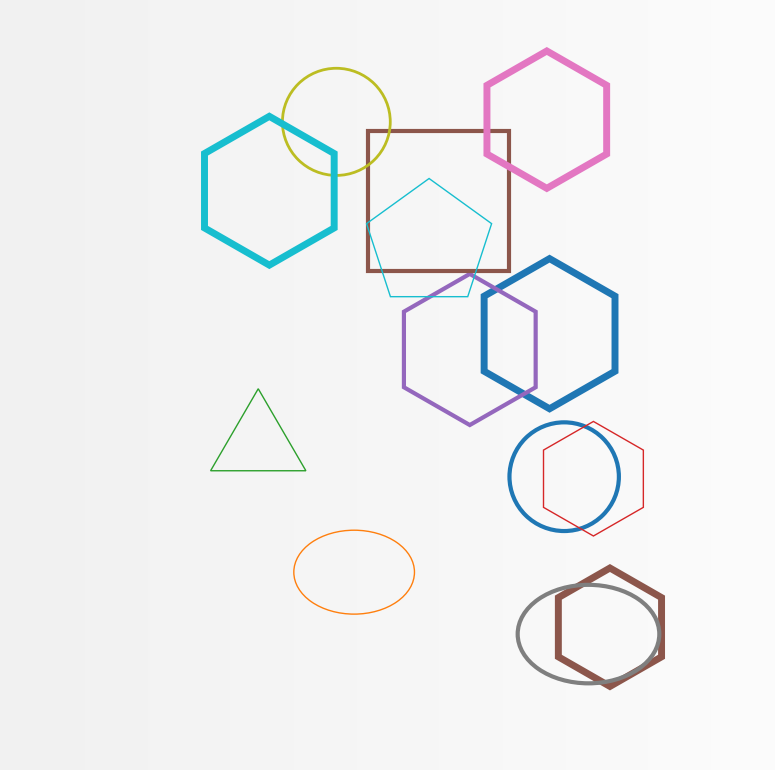[{"shape": "hexagon", "thickness": 2.5, "radius": 0.49, "center": [0.709, 0.567]}, {"shape": "circle", "thickness": 1.5, "radius": 0.35, "center": [0.728, 0.381]}, {"shape": "oval", "thickness": 0.5, "radius": 0.39, "center": [0.457, 0.257]}, {"shape": "triangle", "thickness": 0.5, "radius": 0.35, "center": [0.333, 0.424]}, {"shape": "hexagon", "thickness": 0.5, "radius": 0.37, "center": [0.766, 0.378]}, {"shape": "hexagon", "thickness": 1.5, "radius": 0.49, "center": [0.606, 0.546]}, {"shape": "square", "thickness": 1.5, "radius": 0.45, "center": [0.566, 0.739]}, {"shape": "hexagon", "thickness": 2.5, "radius": 0.38, "center": [0.787, 0.185]}, {"shape": "hexagon", "thickness": 2.5, "radius": 0.45, "center": [0.706, 0.845]}, {"shape": "oval", "thickness": 1.5, "radius": 0.46, "center": [0.759, 0.177]}, {"shape": "circle", "thickness": 1, "radius": 0.35, "center": [0.434, 0.842]}, {"shape": "hexagon", "thickness": 2.5, "radius": 0.48, "center": [0.348, 0.752]}, {"shape": "pentagon", "thickness": 0.5, "radius": 0.42, "center": [0.554, 0.683]}]